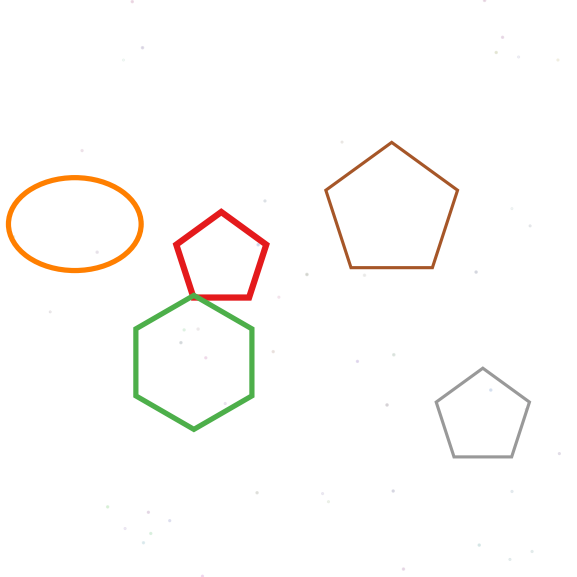[{"shape": "pentagon", "thickness": 3, "radius": 0.41, "center": [0.383, 0.55]}, {"shape": "hexagon", "thickness": 2.5, "radius": 0.58, "center": [0.336, 0.372]}, {"shape": "oval", "thickness": 2.5, "radius": 0.57, "center": [0.13, 0.611]}, {"shape": "pentagon", "thickness": 1.5, "radius": 0.6, "center": [0.678, 0.633]}, {"shape": "pentagon", "thickness": 1.5, "radius": 0.42, "center": [0.836, 0.277]}]